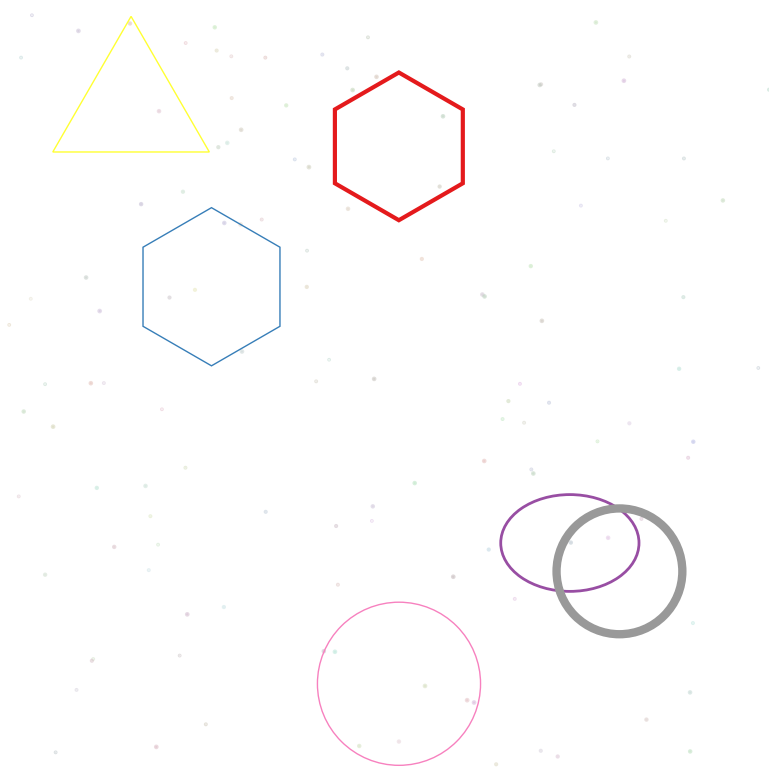[{"shape": "hexagon", "thickness": 1.5, "radius": 0.48, "center": [0.518, 0.81]}, {"shape": "hexagon", "thickness": 0.5, "radius": 0.51, "center": [0.275, 0.628]}, {"shape": "oval", "thickness": 1, "radius": 0.45, "center": [0.74, 0.295]}, {"shape": "triangle", "thickness": 0.5, "radius": 0.59, "center": [0.17, 0.861]}, {"shape": "circle", "thickness": 0.5, "radius": 0.53, "center": [0.518, 0.112]}, {"shape": "circle", "thickness": 3, "radius": 0.41, "center": [0.804, 0.258]}]